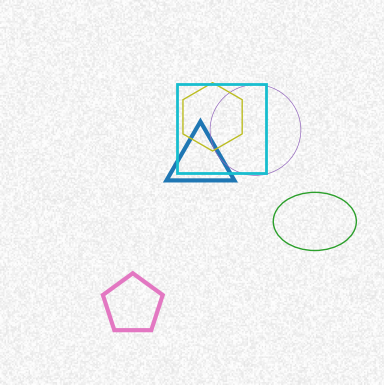[{"shape": "triangle", "thickness": 3, "radius": 0.51, "center": [0.521, 0.582]}, {"shape": "oval", "thickness": 1, "radius": 0.54, "center": [0.818, 0.425]}, {"shape": "circle", "thickness": 0.5, "radius": 0.59, "center": [0.664, 0.662]}, {"shape": "pentagon", "thickness": 3, "radius": 0.41, "center": [0.345, 0.208]}, {"shape": "hexagon", "thickness": 1, "radius": 0.44, "center": [0.552, 0.697]}, {"shape": "square", "thickness": 2, "radius": 0.58, "center": [0.575, 0.666]}]